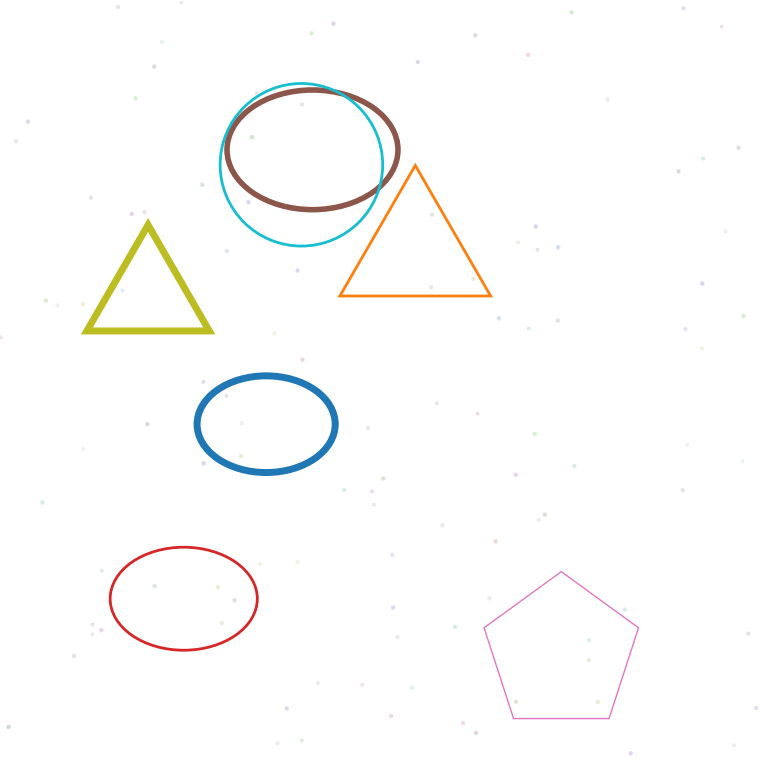[{"shape": "oval", "thickness": 2.5, "radius": 0.45, "center": [0.346, 0.449]}, {"shape": "triangle", "thickness": 1, "radius": 0.57, "center": [0.539, 0.672]}, {"shape": "oval", "thickness": 1, "radius": 0.48, "center": [0.239, 0.222]}, {"shape": "oval", "thickness": 2, "radius": 0.56, "center": [0.406, 0.805]}, {"shape": "pentagon", "thickness": 0.5, "radius": 0.53, "center": [0.729, 0.152]}, {"shape": "triangle", "thickness": 2.5, "radius": 0.46, "center": [0.192, 0.616]}, {"shape": "circle", "thickness": 1, "radius": 0.53, "center": [0.391, 0.786]}]